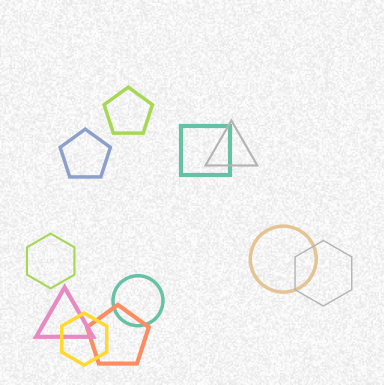[{"shape": "square", "thickness": 3, "radius": 0.32, "center": [0.534, 0.609]}, {"shape": "circle", "thickness": 2.5, "radius": 0.32, "center": [0.358, 0.219]}, {"shape": "pentagon", "thickness": 3, "radius": 0.42, "center": [0.306, 0.124]}, {"shape": "pentagon", "thickness": 2.5, "radius": 0.34, "center": [0.221, 0.596]}, {"shape": "triangle", "thickness": 3, "radius": 0.43, "center": [0.168, 0.168]}, {"shape": "pentagon", "thickness": 2.5, "radius": 0.33, "center": [0.333, 0.708]}, {"shape": "hexagon", "thickness": 1.5, "radius": 0.36, "center": [0.132, 0.322]}, {"shape": "hexagon", "thickness": 2.5, "radius": 0.34, "center": [0.219, 0.119]}, {"shape": "circle", "thickness": 2.5, "radius": 0.43, "center": [0.736, 0.327]}, {"shape": "hexagon", "thickness": 1, "radius": 0.43, "center": [0.84, 0.29]}, {"shape": "triangle", "thickness": 1.5, "radius": 0.39, "center": [0.601, 0.609]}]